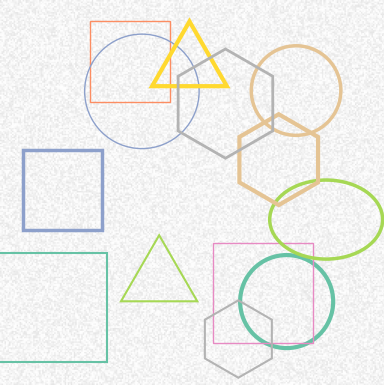[{"shape": "circle", "thickness": 3, "radius": 0.6, "center": [0.745, 0.217]}, {"shape": "square", "thickness": 1.5, "radius": 0.71, "center": [0.138, 0.2]}, {"shape": "square", "thickness": 1, "radius": 0.52, "center": [0.338, 0.841]}, {"shape": "square", "thickness": 2.5, "radius": 0.52, "center": [0.162, 0.506]}, {"shape": "circle", "thickness": 1, "radius": 0.74, "center": [0.369, 0.763]}, {"shape": "square", "thickness": 1, "radius": 0.65, "center": [0.684, 0.239]}, {"shape": "oval", "thickness": 2.5, "radius": 0.73, "center": [0.847, 0.43]}, {"shape": "triangle", "thickness": 1.5, "radius": 0.57, "center": [0.413, 0.275]}, {"shape": "triangle", "thickness": 3, "radius": 0.56, "center": [0.492, 0.832]}, {"shape": "hexagon", "thickness": 3, "radius": 0.59, "center": [0.724, 0.585]}, {"shape": "circle", "thickness": 2.5, "radius": 0.58, "center": [0.769, 0.765]}, {"shape": "hexagon", "thickness": 2, "radius": 0.71, "center": [0.586, 0.731]}, {"shape": "hexagon", "thickness": 1.5, "radius": 0.5, "center": [0.619, 0.119]}]